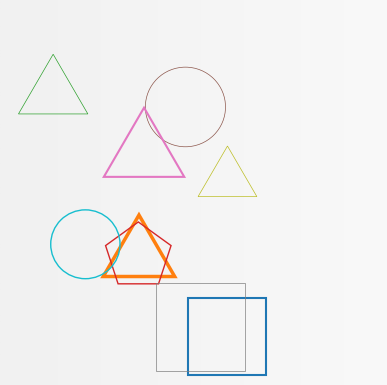[{"shape": "square", "thickness": 1.5, "radius": 0.5, "center": [0.586, 0.126]}, {"shape": "triangle", "thickness": 2.5, "radius": 0.53, "center": [0.359, 0.335]}, {"shape": "triangle", "thickness": 0.5, "radius": 0.52, "center": [0.137, 0.756]}, {"shape": "pentagon", "thickness": 1, "radius": 0.44, "center": [0.357, 0.335]}, {"shape": "circle", "thickness": 0.5, "radius": 0.52, "center": [0.479, 0.722]}, {"shape": "triangle", "thickness": 1.5, "radius": 0.6, "center": [0.372, 0.601]}, {"shape": "square", "thickness": 0.5, "radius": 0.58, "center": [0.518, 0.151]}, {"shape": "triangle", "thickness": 0.5, "radius": 0.44, "center": [0.587, 0.533]}, {"shape": "circle", "thickness": 1, "radius": 0.45, "center": [0.22, 0.366]}]